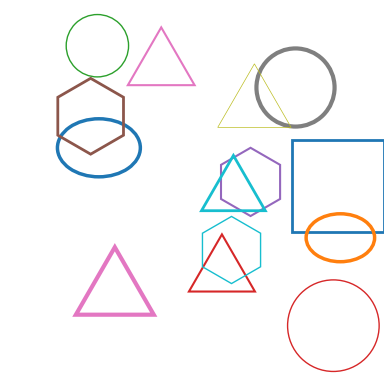[{"shape": "oval", "thickness": 2.5, "radius": 0.54, "center": [0.257, 0.616]}, {"shape": "square", "thickness": 2, "radius": 0.6, "center": [0.877, 0.516]}, {"shape": "oval", "thickness": 2.5, "radius": 0.44, "center": [0.884, 0.382]}, {"shape": "circle", "thickness": 1, "radius": 0.4, "center": [0.253, 0.881]}, {"shape": "circle", "thickness": 1, "radius": 0.59, "center": [0.866, 0.154]}, {"shape": "triangle", "thickness": 1.5, "radius": 0.49, "center": [0.576, 0.292]}, {"shape": "hexagon", "thickness": 1.5, "radius": 0.44, "center": [0.651, 0.528]}, {"shape": "hexagon", "thickness": 2, "radius": 0.49, "center": [0.235, 0.698]}, {"shape": "triangle", "thickness": 3, "radius": 0.58, "center": [0.298, 0.241]}, {"shape": "triangle", "thickness": 1.5, "radius": 0.5, "center": [0.419, 0.829]}, {"shape": "circle", "thickness": 3, "radius": 0.51, "center": [0.768, 0.773]}, {"shape": "triangle", "thickness": 0.5, "radius": 0.55, "center": [0.661, 0.724]}, {"shape": "hexagon", "thickness": 1, "radius": 0.44, "center": [0.601, 0.351]}, {"shape": "triangle", "thickness": 2, "radius": 0.48, "center": [0.606, 0.501]}]